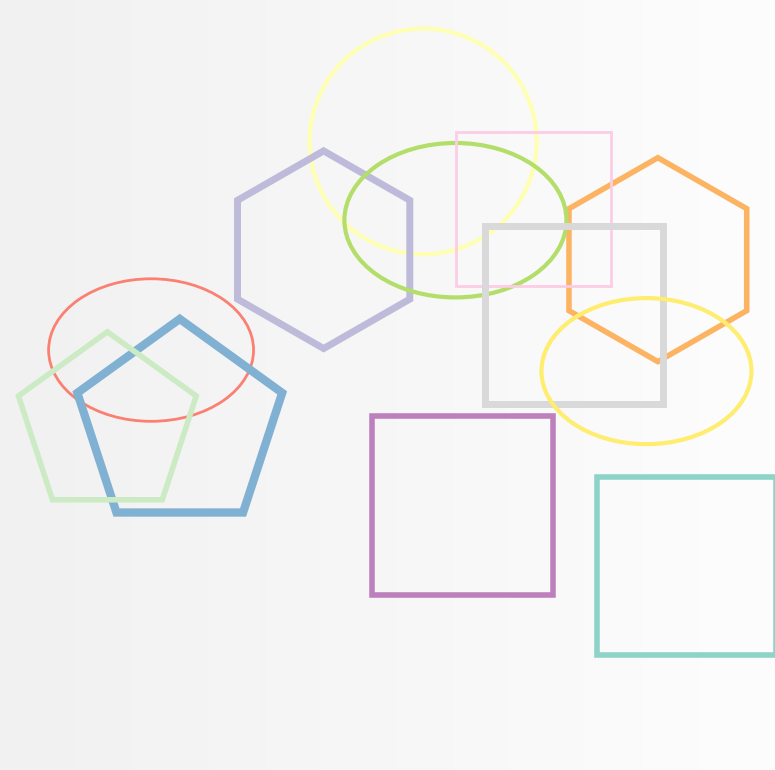[{"shape": "square", "thickness": 2, "radius": 0.58, "center": [0.885, 0.264]}, {"shape": "circle", "thickness": 1.5, "radius": 0.73, "center": [0.546, 0.816]}, {"shape": "hexagon", "thickness": 2.5, "radius": 0.64, "center": [0.418, 0.676]}, {"shape": "oval", "thickness": 1, "radius": 0.66, "center": [0.195, 0.545]}, {"shape": "pentagon", "thickness": 3, "radius": 0.69, "center": [0.232, 0.447]}, {"shape": "hexagon", "thickness": 2, "radius": 0.66, "center": [0.849, 0.663]}, {"shape": "oval", "thickness": 1.5, "radius": 0.72, "center": [0.588, 0.714]}, {"shape": "square", "thickness": 1, "radius": 0.5, "center": [0.688, 0.729]}, {"shape": "square", "thickness": 2.5, "radius": 0.58, "center": [0.741, 0.591]}, {"shape": "square", "thickness": 2, "radius": 0.58, "center": [0.597, 0.343]}, {"shape": "pentagon", "thickness": 2, "radius": 0.6, "center": [0.139, 0.448]}, {"shape": "oval", "thickness": 1.5, "radius": 0.68, "center": [0.834, 0.518]}]